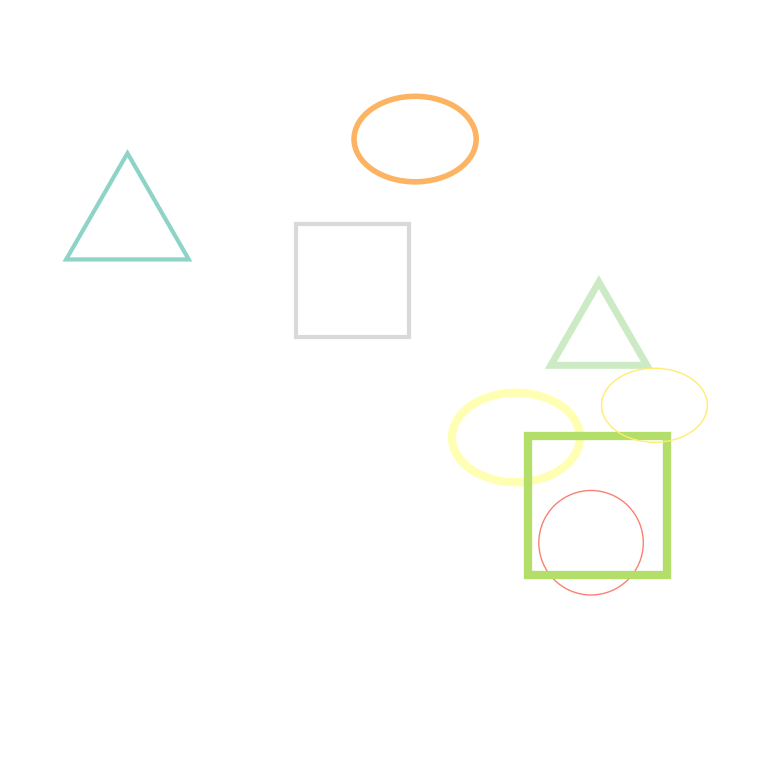[{"shape": "triangle", "thickness": 1.5, "radius": 0.46, "center": [0.166, 0.709]}, {"shape": "oval", "thickness": 3, "radius": 0.42, "center": [0.67, 0.432]}, {"shape": "circle", "thickness": 0.5, "radius": 0.34, "center": [0.768, 0.295]}, {"shape": "oval", "thickness": 2, "radius": 0.4, "center": [0.539, 0.819]}, {"shape": "square", "thickness": 3, "radius": 0.45, "center": [0.776, 0.343]}, {"shape": "square", "thickness": 1.5, "radius": 0.37, "center": [0.457, 0.636]}, {"shape": "triangle", "thickness": 2.5, "radius": 0.36, "center": [0.778, 0.562]}, {"shape": "oval", "thickness": 0.5, "radius": 0.34, "center": [0.85, 0.474]}]